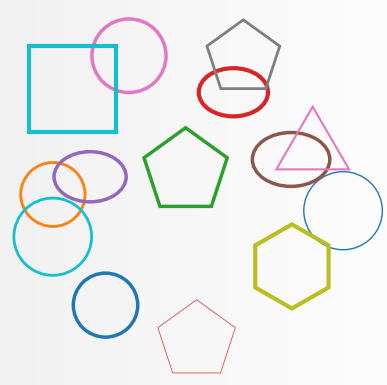[{"shape": "circle", "thickness": 2.5, "radius": 0.42, "center": [0.272, 0.207]}, {"shape": "circle", "thickness": 1, "radius": 0.51, "center": [0.885, 0.453]}, {"shape": "circle", "thickness": 2, "radius": 0.42, "center": [0.137, 0.495]}, {"shape": "pentagon", "thickness": 2.5, "radius": 0.56, "center": [0.479, 0.555]}, {"shape": "pentagon", "thickness": 0.5, "radius": 0.53, "center": [0.507, 0.116]}, {"shape": "oval", "thickness": 3, "radius": 0.45, "center": [0.602, 0.76]}, {"shape": "oval", "thickness": 2.5, "radius": 0.47, "center": [0.233, 0.541]}, {"shape": "oval", "thickness": 2.5, "radius": 0.5, "center": [0.751, 0.586]}, {"shape": "circle", "thickness": 2.5, "radius": 0.48, "center": [0.333, 0.855]}, {"shape": "triangle", "thickness": 1.5, "radius": 0.54, "center": [0.807, 0.614]}, {"shape": "pentagon", "thickness": 2, "radius": 0.49, "center": [0.628, 0.85]}, {"shape": "hexagon", "thickness": 3, "radius": 0.55, "center": [0.753, 0.308]}, {"shape": "square", "thickness": 3, "radius": 0.56, "center": [0.186, 0.769]}, {"shape": "circle", "thickness": 2, "radius": 0.5, "center": [0.136, 0.385]}]